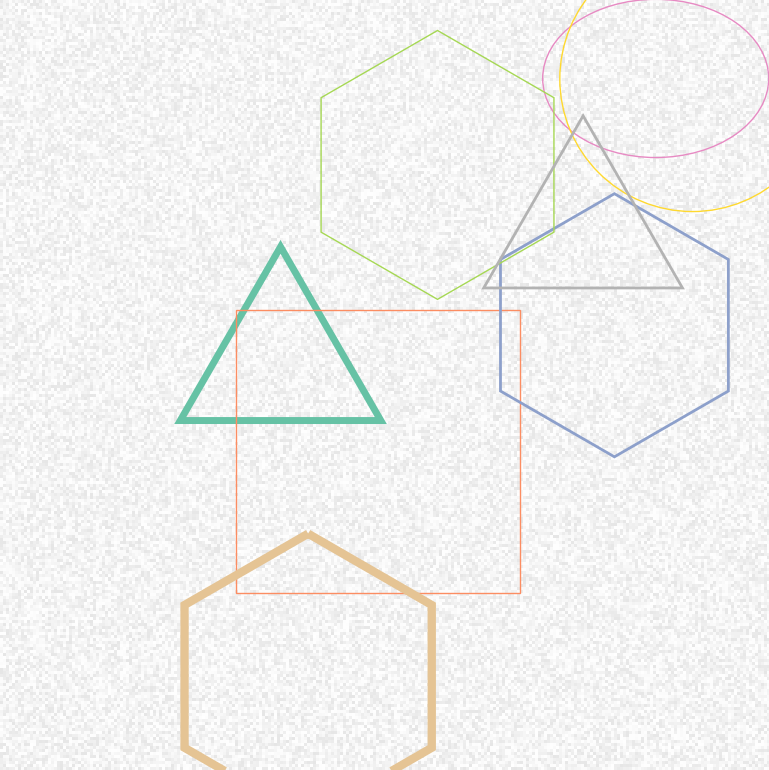[{"shape": "triangle", "thickness": 2.5, "radius": 0.75, "center": [0.364, 0.529]}, {"shape": "square", "thickness": 0.5, "radius": 0.92, "center": [0.491, 0.414]}, {"shape": "hexagon", "thickness": 1, "radius": 0.85, "center": [0.798, 0.578]}, {"shape": "oval", "thickness": 0.5, "radius": 0.73, "center": [0.852, 0.898]}, {"shape": "hexagon", "thickness": 0.5, "radius": 0.87, "center": [0.568, 0.786]}, {"shape": "circle", "thickness": 0.5, "radius": 0.86, "center": [0.899, 0.898]}, {"shape": "hexagon", "thickness": 3, "radius": 0.93, "center": [0.4, 0.122]}, {"shape": "triangle", "thickness": 1, "radius": 0.75, "center": [0.757, 0.701]}]